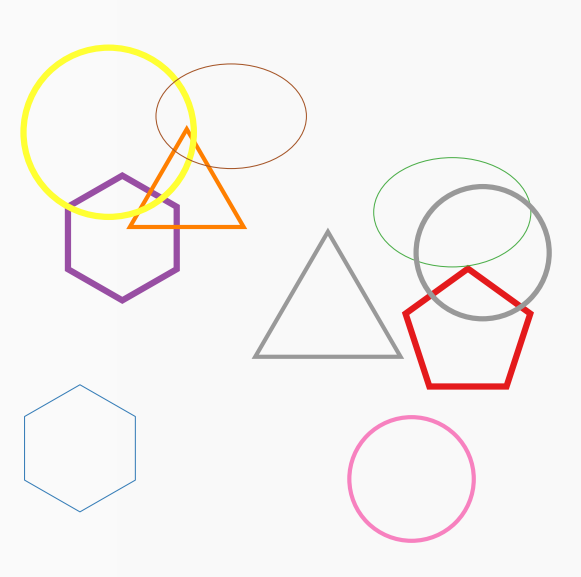[{"shape": "pentagon", "thickness": 3, "radius": 0.56, "center": [0.805, 0.421]}, {"shape": "hexagon", "thickness": 0.5, "radius": 0.55, "center": [0.138, 0.223]}, {"shape": "oval", "thickness": 0.5, "radius": 0.68, "center": [0.778, 0.632]}, {"shape": "hexagon", "thickness": 3, "radius": 0.54, "center": [0.21, 0.587]}, {"shape": "triangle", "thickness": 2, "radius": 0.57, "center": [0.321, 0.663]}, {"shape": "circle", "thickness": 3, "radius": 0.73, "center": [0.187, 0.77]}, {"shape": "oval", "thickness": 0.5, "radius": 0.65, "center": [0.398, 0.798]}, {"shape": "circle", "thickness": 2, "radius": 0.54, "center": [0.708, 0.17]}, {"shape": "triangle", "thickness": 2, "radius": 0.72, "center": [0.564, 0.454]}, {"shape": "circle", "thickness": 2.5, "radius": 0.57, "center": [0.83, 0.562]}]